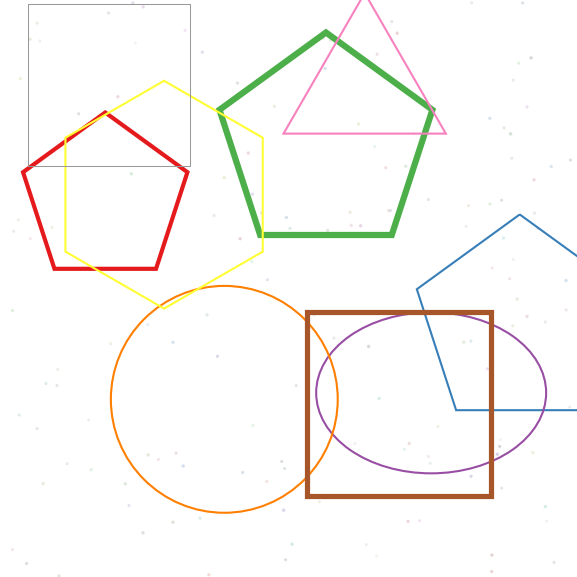[{"shape": "pentagon", "thickness": 2, "radius": 0.75, "center": [0.182, 0.655]}, {"shape": "pentagon", "thickness": 1, "radius": 0.94, "center": [0.9, 0.44]}, {"shape": "pentagon", "thickness": 3, "radius": 0.97, "center": [0.564, 0.749]}, {"shape": "oval", "thickness": 1, "radius": 1.0, "center": [0.747, 0.319]}, {"shape": "circle", "thickness": 1, "radius": 0.98, "center": [0.388, 0.308]}, {"shape": "hexagon", "thickness": 1, "radius": 0.99, "center": [0.284, 0.662]}, {"shape": "square", "thickness": 2.5, "radius": 0.8, "center": [0.69, 0.299]}, {"shape": "triangle", "thickness": 1, "radius": 0.81, "center": [0.632, 0.849]}, {"shape": "square", "thickness": 0.5, "radius": 0.7, "center": [0.189, 0.853]}]